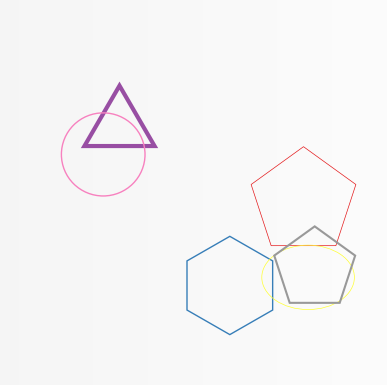[{"shape": "pentagon", "thickness": 0.5, "radius": 0.71, "center": [0.783, 0.477]}, {"shape": "hexagon", "thickness": 1, "radius": 0.64, "center": [0.593, 0.259]}, {"shape": "triangle", "thickness": 3, "radius": 0.52, "center": [0.308, 0.673]}, {"shape": "oval", "thickness": 0.5, "radius": 0.6, "center": [0.795, 0.28]}, {"shape": "circle", "thickness": 1, "radius": 0.54, "center": [0.266, 0.599]}, {"shape": "pentagon", "thickness": 1.5, "radius": 0.55, "center": [0.812, 0.302]}]